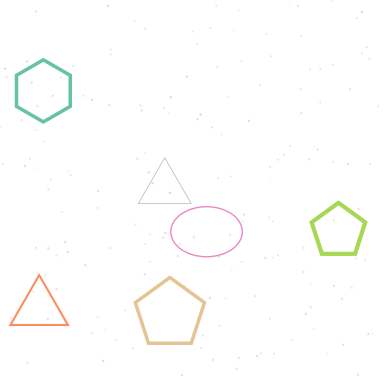[{"shape": "hexagon", "thickness": 2.5, "radius": 0.4, "center": [0.113, 0.764]}, {"shape": "triangle", "thickness": 1.5, "radius": 0.43, "center": [0.102, 0.199]}, {"shape": "oval", "thickness": 1, "radius": 0.46, "center": [0.536, 0.398]}, {"shape": "pentagon", "thickness": 3, "radius": 0.37, "center": [0.879, 0.4]}, {"shape": "pentagon", "thickness": 2.5, "radius": 0.47, "center": [0.441, 0.185]}, {"shape": "triangle", "thickness": 0.5, "radius": 0.4, "center": [0.428, 0.511]}]